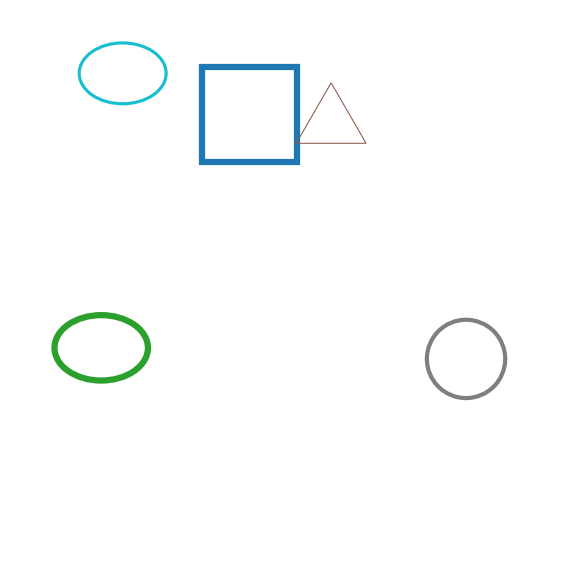[{"shape": "square", "thickness": 3, "radius": 0.41, "center": [0.432, 0.801]}, {"shape": "oval", "thickness": 3, "radius": 0.4, "center": [0.175, 0.397]}, {"shape": "triangle", "thickness": 0.5, "radius": 0.35, "center": [0.573, 0.786]}, {"shape": "circle", "thickness": 2, "radius": 0.34, "center": [0.807, 0.378]}, {"shape": "oval", "thickness": 1.5, "radius": 0.38, "center": [0.212, 0.872]}]